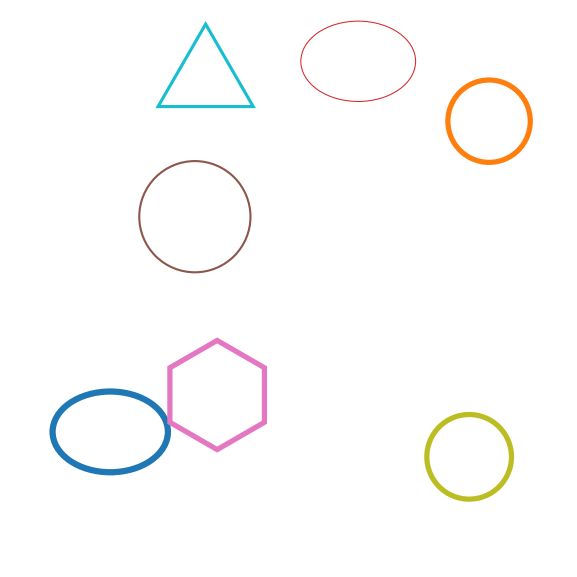[{"shape": "oval", "thickness": 3, "radius": 0.5, "center": [0.191, 0.251]}, {"shape": "circle", "thickness": 2.5, "radius": 0.36, "center": [0.847, 0.789]}, {"shape": "oval", "thickness": 0.5, "radius": 0.5, "center": [0.62, 0.893]}, {"shape": "circle", "thickness": 1, "radius": 0.48, "center": [0.337, 0.624]}, {"shape": "hexagon", "thickness": 2.5, "radius": 0.47, "center": [0.376, 0.315]}, {"shape": "circle", "thickness": 2.5, "radius": 0.37, "center": [0.812, 0.208]}, {"shape": "triangle", "thickness": 1.5, "radius": 0.48, "center": [0.356, 0.862]}]